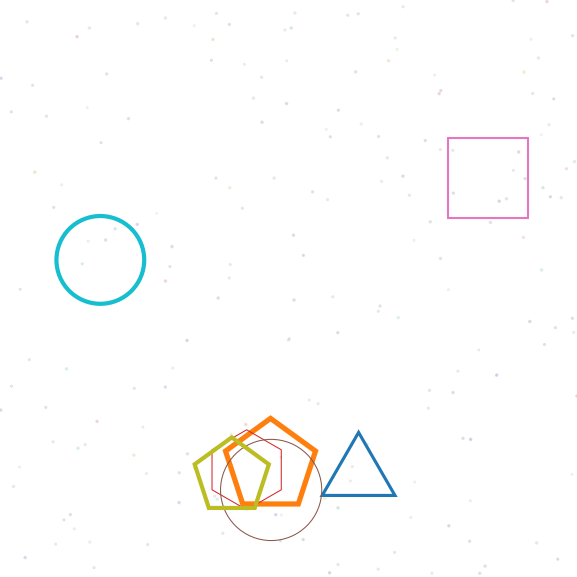[{"shape": "triangle", "thickness": 1.5, "radius": 0.36, "center": [0.621, 0.178]}, {"shape": "pentagon", "thickness": 2.5, "radius": 0.41, "center": [0.468, 0.193]}, {"shape": "hexagon", "thickness": 0.5, "radius": 0.35, "center": [0.427, 0.186]}, {"shape": "circle", "thickness": 0.5, "radius": 0.44, "center": [0.47, 0.151]}, {"shape": "square", "thickness": 1, "radius": 0.35, "center": [0.846, 0.691]}, {"shape": "pentagon", "thickness": 2, "radius": 0.34, "center": [0.401, 0.174]}, {"shape": "circle", "thickness": 2, "radius": 0.38, "center": [0.174, 0.549]}]